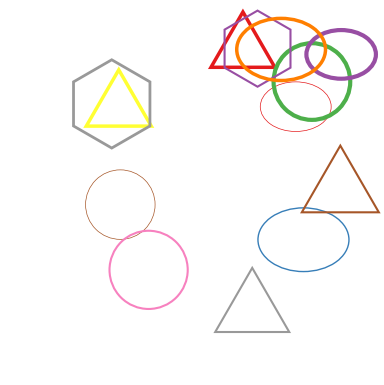[{"shape": "oval", "thickness": 0.5, "radius": 0.46, "center": [0.768, 0.723]}, {"shape": "triangle", "thickness": 2.5, "radius": 0.48, "center": [0.631, 0.873]}, {"shape": "oval", "thickness": 1, "radius": 0.59, "center": [0.788, 0.377]}, {"shape": "circle", "thickness": 3, "radius": 0.5, "center": [0.81, 0.788]}, {"shape": "hexagon", "thickness": 1.5, "radius": 0.49, "center": [0.669, 0.874]}, {"shape": "oval", "thickness": 3, "radius": 0.45, "center": [0.886, 0.859]}, {"shape": "oval", "thickness": 2.5, "radius": 0.58, "center": [0.73, 0.872]}, {"shape": "triangle", "thickness": 2.5, "radius": 0.49, "center": [0.308, 0.721]}, {"shape": "triangle", "thickness": 1.5, "radius": 0.58, "center": [0.884, 0.506]}, {"shape": "circle", "thickness": 0.5, "radius": 0.45, "center": [0.313, 0.469]}, {"shape": "circle", "thickness": 1.5, "radius": 0.51, "center": [0.386, 0.299]}, {"shape": "hexagon", "thickness": 2, "radius": 0.57, "center": [0.29, 0.73]}, {"shape": "triangle", "thickness": 1.5, "radius": 0.56, "center": [0.655, 0.193]}]